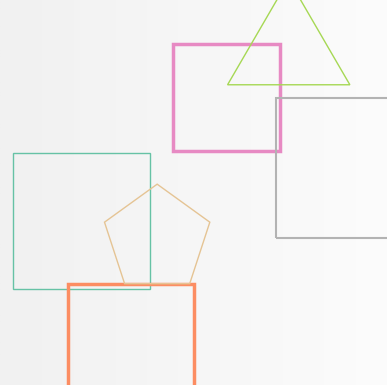[{"shape": "square", "thickness": 1, "radius": 0.88, "center": [0.21, 0.427]}, {"shape": "square", "thickness": 2.5, "radius": 0.81, "center": [0.337, 0.101]}, {"shape": "square", "thickness": 2.5, "radius": 0.69, "center": [0.585, 0.747]}, {"shape": "triangle", "thickness": 1, "radius": 0.91, "center": [0.745, 0.871]}, {"shape": "pentagon", "thickness": 1, "radius": 0.71, "center": [0.406, 0.379]}, {"shape": "square", "thickness": 1.5, "radius": 0.91, "center": [0.894, 0.564]}]